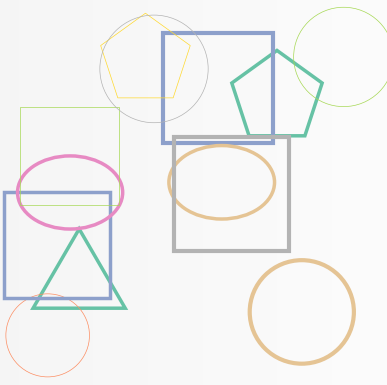[{"shape": "pentagon", "thickness": 2.5, "radius": 0.61, "center": [0.715, 0.746]}, {"shape": "triangle", "thickness": 2.5, "radius": 0.69, "center": [0.204, 0.268]}, {"shape": "circle", "thickness": 0.5, "radius": 0.54, "center": [0.123, 0.129]}, {"shape": "square", "thickness": 2.5, "radius": 0.68, "center": [0.148, 0.364]}, {"shape": "square", "thickness": 3, "radius": 0.71, "center": [0.563, 0.772]}, {"shape": "oval", "thickness": 2.5, "radius": 0.68, "center": [0.181, 0.5]}, {"shape": "circle", "thickness": 0.5, "radius": 0.65, "center": [0.887, 0.852]}, {"shape": "square", "thickness": 0.5, "radius": 0.64, "center": [0.179, 0.594]}, {"shape": "pentagon", "thickness": 0.5, "radius": 0.61, "center": [0.375, 0.844]}, {"shape": "circle", "thickness": 3, "radius": 0.67, "center": [0.779, 0.19]}, {"shape": "oval", "thickness": 2.5, "radius": 0.68, "center": [0.572, 0.527]}, {"shape": "circle", "thickness": 0.5, "radius": 0.7, "center": [0.397, 0.821]}, {"shape": "square", "thickness": 3, "radius": 0.74, "center": [0.597, 0.496]}]